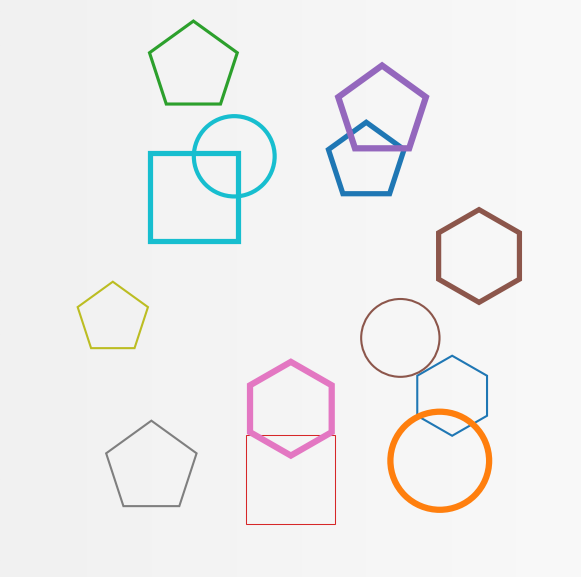[{"shape": "pentagon", "thickness": 2.5, "radius": 0.34, "center": [0.63, 0.719]}, {"shape": "hexagon", "thickness": 1, "radius": 0.35, "center": [0.778, 0.314]}, {"shape": "circle", "thickness": 3, "radius": 0.42, "center": [0.757, 0.201]}, {"shape": "pentagon", "thickness": 1.5, "radius": 0.4, "center": [0.333, 0.883]}, {"shape": "square", "thickness": 0.5, "radius": 0.39, "center": [0.5, 0.169]}, {"shape": "pentagon", "thickness": 3, "radius": 0.4, "center": [0.657, 0.806]}, {"shape": "circle", "thickness": 1, "radius": 0.34, "center": [0.689, 0.414]}, {"shape": "hexagon", "thickness": 2.5, "radius": 0.4, "center": [0.824, 0.556]}, {"shape": "hexagon", "thickness": 3, "radius": 0.41, "center": [0.5, 0.291]}, {"shape": "pentagon", "thickness": 1, "radius": 0.41, "center": [0.26, 0.189]}, {"shape": "pentagon", "thickness": 1, "radius": 0.32, "center": [0.194, 0.448]}, {"shape": "square", "thickness": 2.5, "radius": 0.38, "center": [0.335, 0.658]}, {"shape": "circle", "thickness": 2, "radius": 0.35, "center": [0.403, 0.728]}]